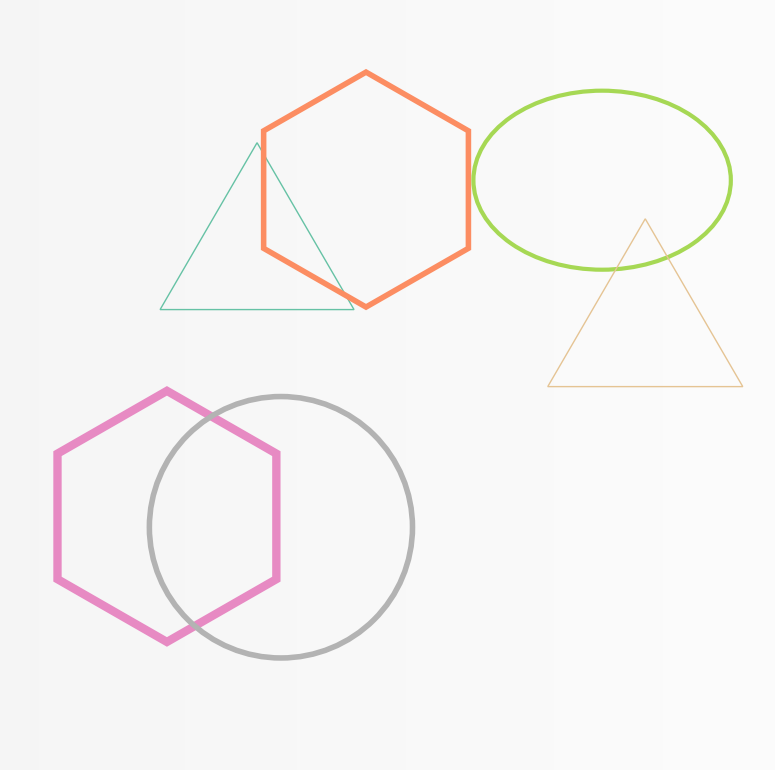[{"shape": "triangle", "thickness": 0.5, "radius": 0.72, "center": [0.332, 0.67]}, {"shape": "hexagon", "thickness": 2, "radius": 0.76, "center": [0.472, 0.754]}, {"shape": "hexagon", "thickness": 3, "radius": 0.82, "center": [0.215, 0.329]}, {"shape": "oval", "thickness": 1.5, "radius": 0.83, "center": [0.777, 0.766]}, {"shape": "triangle", "thickness": 0.5, "radius": 0.73, "center": [0.833, 0.571]}, {"shape": "circle", "thickness": 2, "radius": 0.85, "center": [0.362, 0.315]}]